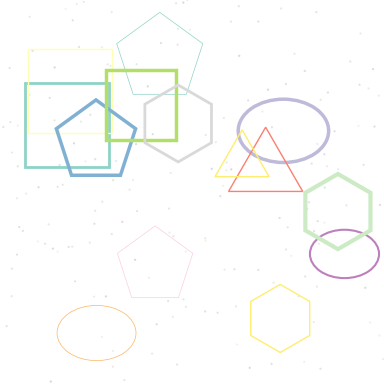[{"shape": "pentagon", "thickness": 0.5, "radius": 0.59, "center": [0.415, 0.85]}, {"shape": "square", "thickness": 2, "radius": 0.55, "center": [0.175, 0.675]}, {"shape": "square", "thickness": 1, "radius": 0.54, "center": [0.182, 0.764]}, {"shape": "oval", "thickness": 2.5, "radius": 0.59, "center": [0.736, 0.66]}, {"shape": "triangle", "thickness": 1, "radius": 0.56, "center": [0.69, 0.558]}, {"shape": "pentagon", "thickness": 2.5, "radius": 0.54, "center": [0.249, 0.632]}, {"shape": "oval", "thickness": 0.5, "radius": 0.51, "center": [0.251, 0.135]}, {"shape": "square", "thickness": 2.5, "radius": 0.45, "center": [0.367, 0.728]}, {"shape": "pentagon", "thickness": 0.5, "radius": 0.52, "center": [0.403, 0.31]}, {"shape": "hexagon", "thickness": 2, "radius": 0.5, "center": [0.463, 0.679]}, {"shape": "oval", "thickness": 1.5, "radius": 0.45, "center": [0.895, 0.34]}, {"shape": "hexagon", "thickness": 3, "radius": 0.49, "center": [0.878, 0.451]}, {"shape": "triangle", "thickness": 1, "radius": 0.41, "center": [0.629, 0.582]}, {"shape": "hexagon", "thickness": 1, "radius": 0.44, "center": [0.728, 0.173]}]